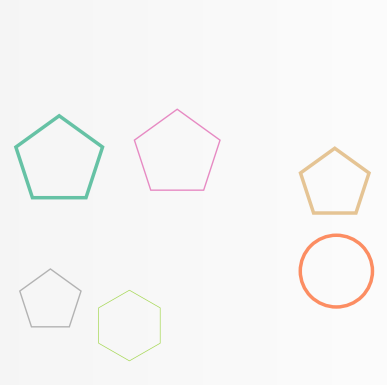[{"shape": "pentagon", "thickness": 2.5, "radius": 0.59, "center": [0.153, 0.582]}, {"shape": "circle", "thickness": 2.5, "radius": 0.47, "center": [0.868, 0.296]}, {"shape": "pentagon", "thickness": 1, "radius": 0.58, "center": [0.457, 0.6]}, {"shape": "hexagon", "thickness": 0.5, "radius": 0.46, "center": [0.334, 0.154]}, {"shape": "pentagon", "thickness": 2.5, "radius": 0.46, "center": [0.864, 0.522]}, {"shape": "pentagon", "thickness": 1, "radius": 0.42, "center": [0.13, 0.218]}]